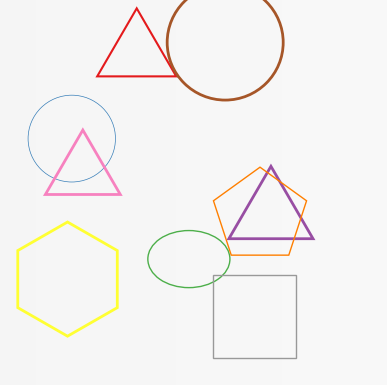[{"shape": "triangle", "thickness": 1.5, "radius": 0.59, "center": [0.353, 0.861]}, {"shape": "circle", "thickness": 0.5, "radius": 0.56, "center": [0.185, 0.64]}, {"shape": "oval", "thickness": 1, "radius": 0.53, "center": [0.487, 0.327]}, {"shape": "triangle", "thickness": 2, "radius": 0.63, "center": [0.699, 0.443]}, {"shape": "pentagon", "thickness": 1, "radius": 0.63, "center": [0.671, 0.439]}, {"shape": "hexagon", "thickness": 2, "radius": 0.74, "center": [0.174, 0.275]}, {"shape": "circle", "thickness": 2, "radius": 0.75, "center": [0.581, 0.89]}, {"shape": "triangle", "thickness": 2, "radius": 0.56, "center": [0.214, 0.551]}, {"shape": "square", "thickness": 1, "radius": 0.54, "center": [0.657, 0.177]}]